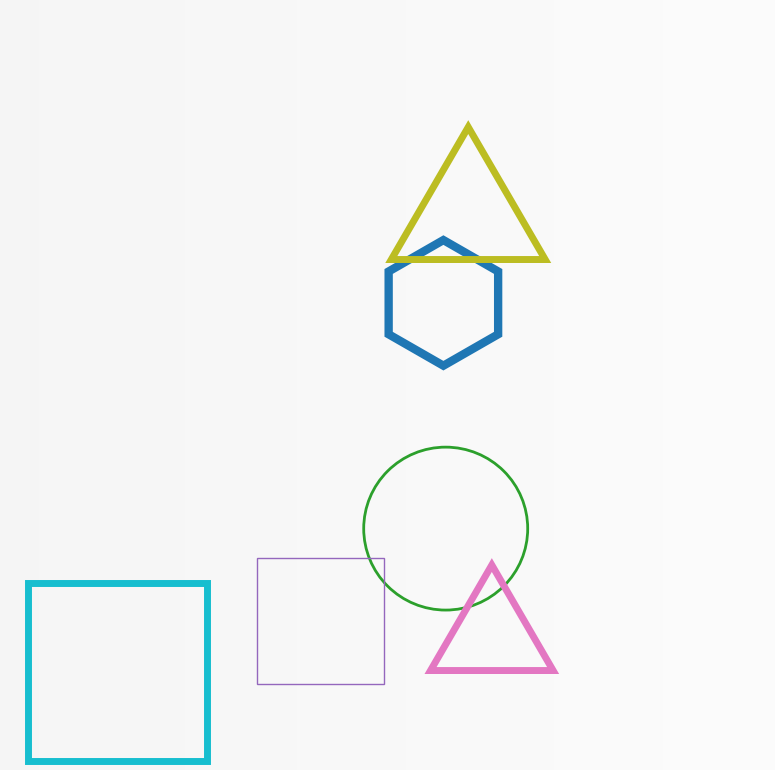[{"shape": "hexagon", "thickness": 3, "radius": 0.41, "center": [0.572, 0.607]}, {"shape": "circle", "thickness": 1, "radius": 0.53, "center": [0.575, 0.313]}, {"shape": "square", "thickness": 0.5, "radius": 0.41, "center": [0.414, 0.194]}, {"shape": "triangle", "thickness": 2.5, "radius": 0.46, "center": [0.635, 0.175]}, {"shape": "triangle", "thickness": 2.5, "radius": 0.57, "center": [0.604, 0.72]}, {"shape": "square", "thickness": 2.5, "radius": 0.58, "center": [0.152, 0.127]}]